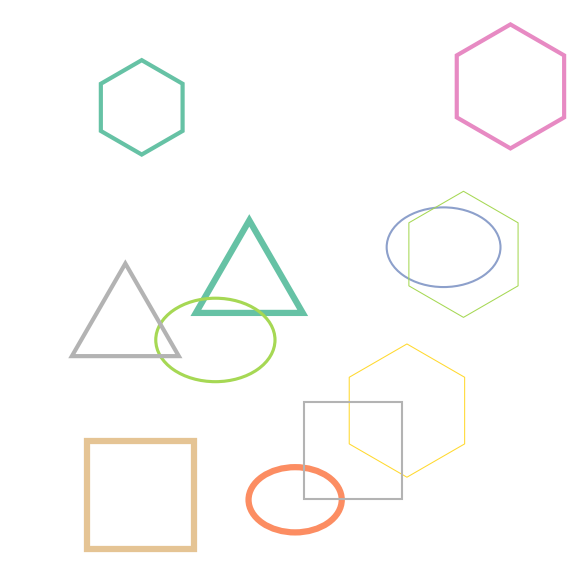[{"shape": "hexagon", "thickness": 2, "radius": 0.41, "center": [0.245, 0.813]}, {"shape": "triangle", "thickness": 3, "radius": 0.53, "center": [0.432, 0.511]}, {"shape": "oval", "thickness": 3, "radius": 0.4, "center": [0.511, 0.134]}, {"shape": "oval", "thickness": 1, "radius": 0.49, "center": [0.768, 0.571]}, {"shape": "hexagon", "thickness": 2, "radius": 0.54, "center": [0.884, 0.85]}, {"shape": "oval", "thickness": 1.5, "radius": 0.52, "center": [0.373, 0.41]}, {"shape": "hexagon", "thickness": 0.5, "radius": 0.55, "center": [0.803, 0.559]}, {"shape": "hexagon", "thickness": 0.5, "radius": 0.58, "center": [0.705, 0.288]}, {"shape": "square", "thickness": 3, "radius": 0.46, "center": [0.244, 0.142]}, {"shape": "triangle", "thickness": 2, "radius": 0.53, "center": [0.217, 0.436]}, {"shape": "square", "thickness": 1, "radius": 0.42, "center": [0.611, 0.219]}]